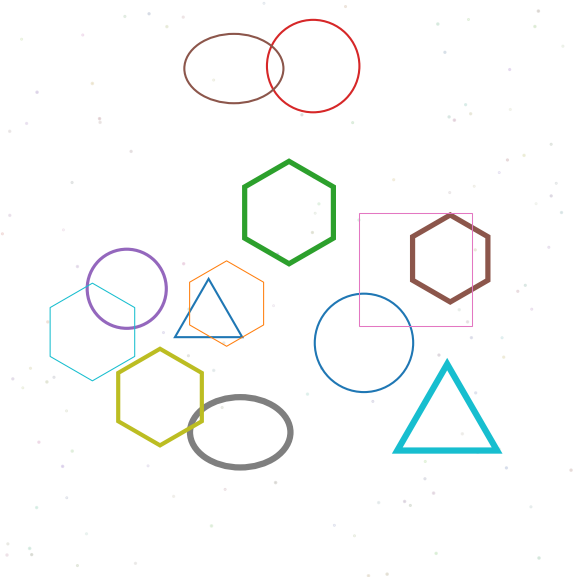[{"shape": "triangle", "thickness": 1, "radius": 0.34, "center": [0.361, 0.449]}, {"shape": "circle", "thickness": 1, "radius": 0.43, "center": [0.63, 0.405]}, {"shape": "hexagon", "thickness": 0.5, "radius": 0.37, "center": [0.392, 0.473]}, {"shape": "hexagon", "thickness": 2.5, "radius": 0.44, "center": [0.5, 0.631]}, {"shape": "circle", "thickness": 1, "radius": 0.4, "center": [0.542, 0.885]}, {"shape": "circle", "thickness": 1.5, "radius": 0.34, "center": [0.219, 0.499]}, {"shape": "oval", "thickness": 1, "radius": 0.43, "center": [0.405, 0.88]}, {"shape": "hexagon", "thickness": 2.5, "radius": 0.38, "center": [0.78, 0.552]}, {"shape": "square", "thickness": 0.5, "radius": 0.49, "center": [0.72, 0.532]}, {"shape": "oval", "thickness": 3, "radius": 0.43, "center": [0.416, 0.251]}, {"shape": "hexagon", "thickness": 2, "radius": 0.42, "center": [0.277, 0.312]}, {"shape": "hexagon", "thickness": 0.5, "radius": 0.42, "center": [0.16, 0.424]}, {"shape": "triangle", "thickness": 3, "radius": 0.5, "center": [0.774, 0.269]}]